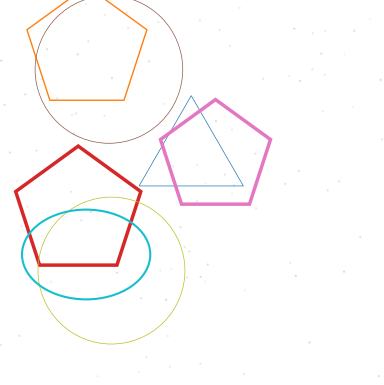[{"shape": "triangle", "thickness": 0.5, "radius": 0.78, "center": [0.497, 0.595]}, {"shape": "pentagon", "thickness": 1, "radius": 0.82, "center": [0.226, 0.872]}, {"shape": "pentagon", "thickness": 2.5, "radius": 0.85, "center": [0.203, 0.45]}, {"shape": "circle", "thickness": 0.5, "radius": 0.96, "center": [0.283, 0.82]}, {"shape": "pentagon", "thickness": 2.5, "radius": 0.75, "center": [0.56, 0.591]}, {"shape": "circle", "thickness": 0.5, "radius": 0.95, "center": [0.289, 0.297]}, {"shape": "oval", "thickness": 1.5, "radius": 0.83, "center": [0.224, 0.339]}]